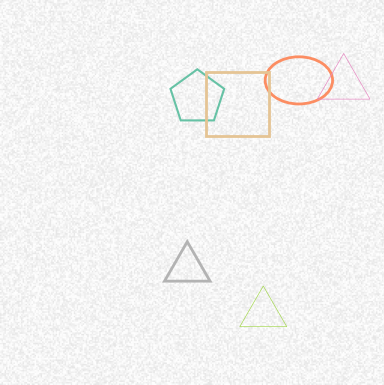[{"shape": "pentagon", "thickness": 1.5, "radius": 0.37, "center": [0.513, 0.747]}, {"shape": "oval", "thickness": 2, "radius": 0.44, "center": [0.776, 0.791]}, {"shape": "triangle", "thickness": 0.5, "radius": 0.4, "center": [0.893, 0.782]}, {"shape": "triangle", "thickness": 0.5, "radius": 0.35, "center": [0.684, 0.187]}, {"shape": "square", "thickness": 2, "radius": 0.41, "center": [0.617, 0.73]}, {"shape": "triangle", "thickness": 2, "radius": 0.34, "center": [0.486, 0.304]}]